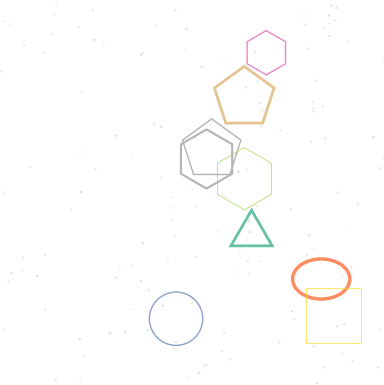[{"shape": "triangle", "thickness": 2, "radius": 0.31, "center": [0.653, 0.392]}, {"shape": "oval", "thickness": 2.5, "radius": 0.37, "center": [0.834, 0.275]}, {"shape": "circle", "thickness": 1, "radius": 0.35, "center": [0.457, 0.172]}, {"shape": "hexagon", "thickness": 1, "radius": 0.29, "center": [0.692, 0.863]}, {"shape": "hexagon", "thickness": 0.5, "radius": 0.4, "center": [0.635, 0.536]}, {"shape": "square", "thickness": 0.5, "radius": 0.36, "center": [0.866, 0.18]}, {"shape": "pentagon", "thickness": 2, "radius": 0.41, "center": [0.634, 0.746]}, {"shape": "pentagon", "thickness": 1, "radius": 0.4, "center": [0.55, 0.611]}, {"shape": "hexagon", "thickness": 1.5, "radius": 0.38, "center": [0.537, 0.587]}]